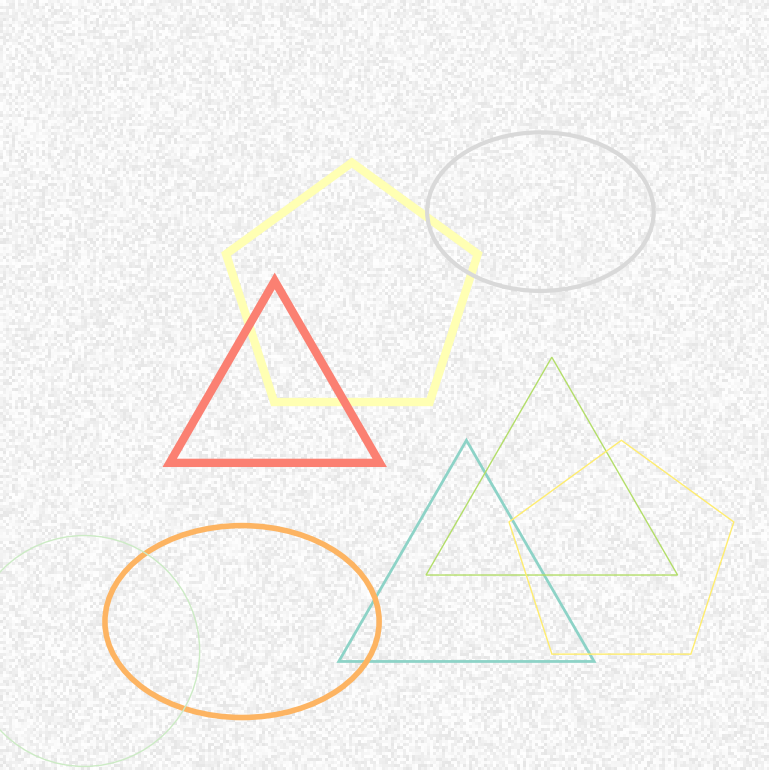[{"shape": "triangle", "thickness": 1, "radius": 0.96, "center": [0.606, 0.237]}, {"shape": "pentagon", "thickness": 3, "radius": 0.86, "center": [0.457, 0.617]}, {"shape": "triangle", "thickness": 3, "radius": 0.79, "center": [0.357, 0.478]}, {"shape": "oval", "thickness": 2, "radius": 0.89, "center": [0.314, 0.193]}, {"shape": "triangle", "thickness": 0.5, "radius": 0.94, "center": [0.717, 0.348]}, {"shape": "oval", "thickness": 1.5, "radius": 0.74, "center": [0.702, 0.725]}, {"shape": "circle", "thickness": 0.5, "radius": 0.75, "center": [0.109, 0.155]}, {"shape": "pentagon", "thickness": 0.5, "radius": 0.77, "center": [0.807, 0.275]}]